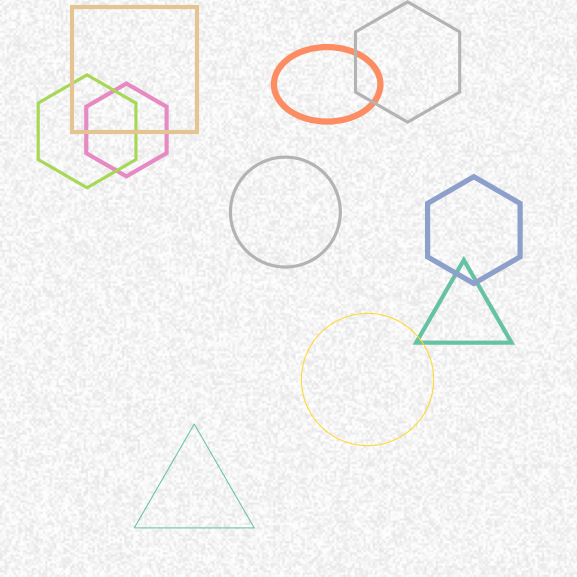[{"shape": "triangle", "thickness": 2, "radius": 0.48, "center": [0.803, 0.453]}, {"shape": "triangle", "thickness": 0.5, "radius": 0.6, "center": [0.336, 0.145]}, {"shape": "oval", "thickness": 3, "radius": 0.46, "center": [0.567, 0.853]}, {"shape": "hexagon", "thickness": 2.5, "radius": 0.46, "center": [0.821, 0.601]}, {"shape": "hexagon", "thickness": 2, "radius": 0.4, "center": [0.219, 0.774]}, {"shape": "hexagon", "thickness": 1.5, "radius": 0.49, "center": [0.151, 0.772]}, {"shape": "circle", "thickness": 0.5, "radius": 0.57, "center": [0.636, 0.342]}, {"shape": "square", "thickness": 2, "radius": 0.54, "center": [0.233, 0.879]}, {"shape": "hexagon", "thickness": 1.5, "radius": 0.52, "center": [0.706, 0.892]}, {"shape": "circle", "thickness": 1.5, "radius": 0.48, "center": [0.494, 0.632]}]